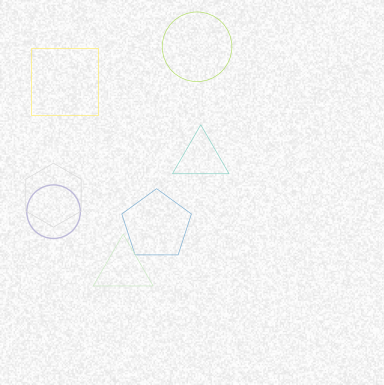[{"shape": "triangle", "thickness": 0.5, "radius": 0.42, "center": [0.521, 0.591]}, {"shape": "circle", "thickness": 1, "radius": 0.35, "center": [0.139, 0.45]}, {"shape": "pentagon", "thickness": 0.5, "radius": 0.48, "center": [0.407, 0.415]}, {"shape": "circle", "thickness": 0.5, "radius": 0.45, "center": [0.512, 0.878]}, {"shape": "hexagon", "thickness": 0.5, "radius": 0.42, "center": [0.139, 0.493]}, {"shape": "triangle", "thickness": 0.5, "radius": 0.45, "center": [0.32, 0.302]}, {"shape": "square", "thickness": 0.5, "radius": 0.44, "center": [0.167, 0.789]}]